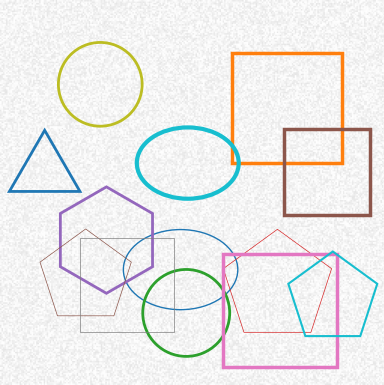[{"shape": "triangle", "thickness": 2, "radius": 0.53, "center": [0.116, 0.556]}, {"shape": "oval", "thickness": 1, "radius": 0.74, "center": [0.469, 0.3]}, {"shape": "square", "thickness": 2.5, "radius": 0.71, "center": [0.746, 0.72]}, {"shape": "circle", "thickness": 2, "radius": 0.56, "center": [0.484, 0.187]}, {"shape": "pentagon", "thickness": 0.5, "radius": 0.74, "center": [0.721, 0.256]}, {"shape": "hexagon", "thickness": 2, "radius": 0.69, "center": [0.276, 0.376]}, {"shape": "pentagon", "thickness": 0.5, "radius": 0.62, "center": [0.222, 0.281]}, {"shape": "square", "thickness": 2.5, "radius": 0.56, "center": [0.849, 0.554]}, {"shape": "square", "thickness": 2.5, "radius": 0.74, "center": [0.727, 0.194]}, {"shape": "square", "thickness": 0.5, "radius": 0.61, "center": [0.33, 0.26]}, {"shape": "circle", "thickness": 2, "radius": 0.54, "center": [0.26, 0.781]}, {"shape": "oval", "thickness": 3, "radius": 0.66, "center": [0.488, 0.576]}, {"shape": "pentagon", "thickness": 1.5, "radius": 0.61, "center": [0.864, 0.225]}]